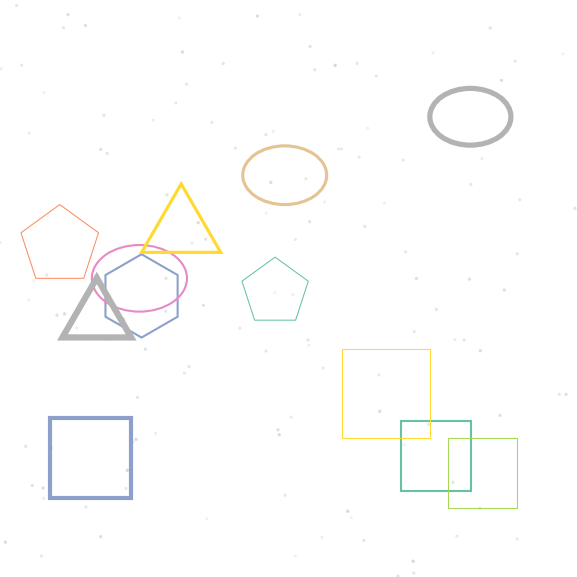[{"shape": "square", "thickness": 1, "radius": 0.3, "center": [0.754, 0.209]}, {"shape": "pentagon", "thickness": 0.5, "radius": 0.3, "center": [0.476, 0.494]}, {"shape": "pentagon", "thickness": 0.5, "radius": 0.35, "center": [0.103, 0.574]}, {"shape": "hexagon", "thickness": 1, "radius": 0.36, "center": [0.245, 0.487]}, {"shape": "square", "thickness": 2, "radius": 0.35, "center": [0.156, 0.206]}, {"shape": "oval", "thickness": 1, "radius": 0.41, "center": [0.241, 0.517]}, {"shape": "square", "thickness": 0.5, "radius": 0.3, "center": [0.835, 0.181]}, {"shape": "triangle", "thickness": 1.5, "radius": 0.4, "center": [0.314, 0.602]}, {"shape": "square", "thickness": 0.5, "radius": 0.38, "center": [0.669, 0.317]}, {"shape": "oval", "thickness": 1.5, "radius": 0.36, "center": [0.493, 0.696]}, {"shape": "oval", "thickness": 2.5, "radius": 0.35, "center": [0.814, 0.797]}, {"shape": "triangle", "thickness": 3, "radius": 0.34, "center": [0.168, 0.449]}]